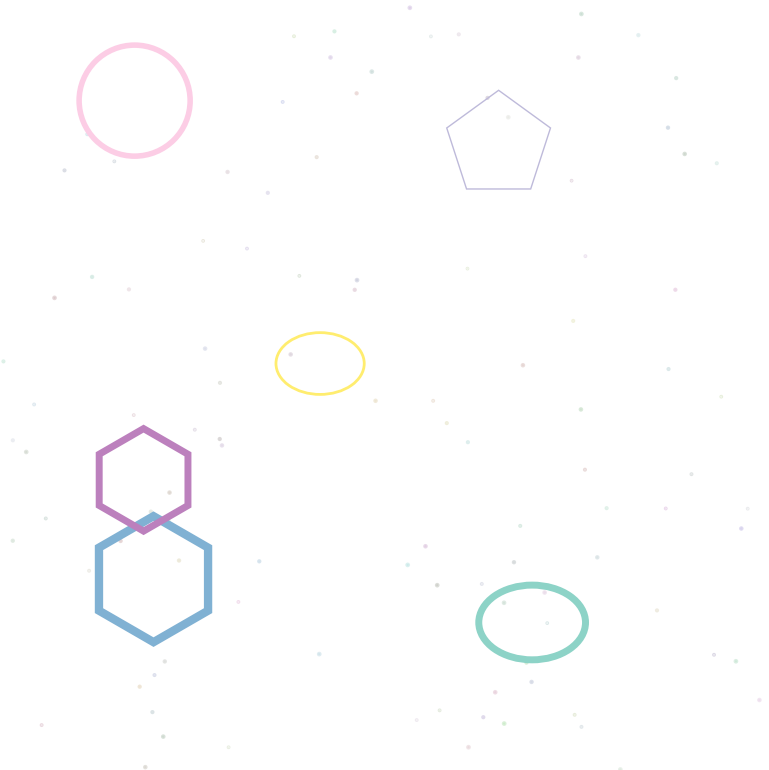[{"shape": "oval", "thickness": 2.5, "radius": 0.35, "center": [0.691, 0.192]}, {"shape": "pentagon", "thickness": 0.5, "radius": 0.35, "center": [0.648, 0.812]}, {"shape": "hexagon", "thickness": 3, "radius": 0.41, "center": [0.199, 0.248]}, {"shape": "circle", "thickness": 2, "radius": 0.36, "center": [0.175, 0.869]}, {"shape": "hexagon", "thickness": 2.5, "radius": 0.33, "center": [0.186, 0.377]}, {"shape": "oval", "thickness": 1, "radius": 0.29, "center": [0.416, 0.528]}]